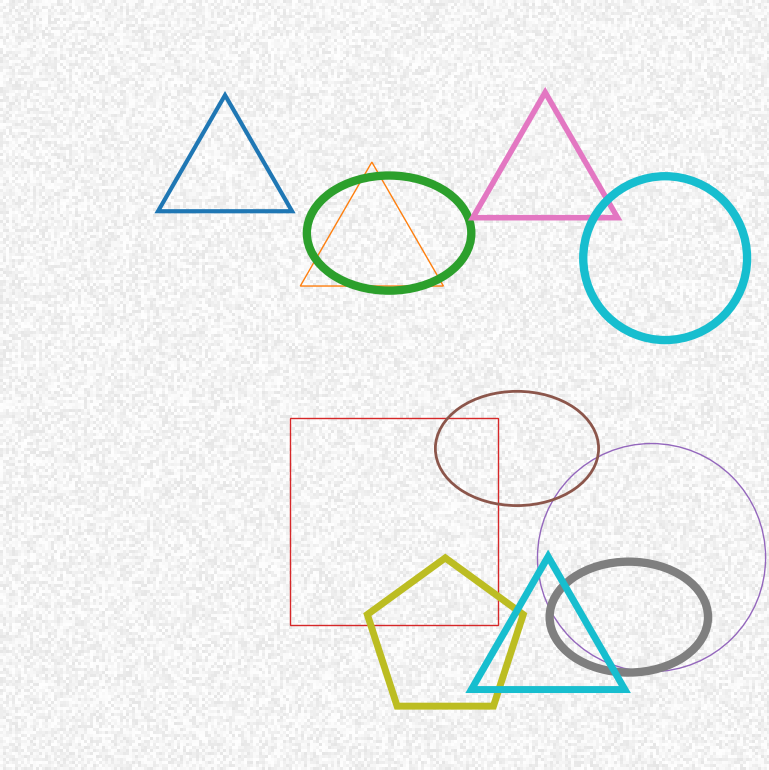[{"shape": "triangle", "thickness": 1.5, "radius": 0.5, "center": [0.292, 0.776]}, {"shape": "triangle", "thickness": 0.5, "radius": 0.54, "center": [0.483, 0.682]}, {"shape": "oval", "thickness": 3, "radius": 0.53, "center": [0.505, 0.697]}, {"shape": "square", "thickness": 0.5, "radius": 0.67, "center": [0.512, 0.323]}, {"shape": "circle", "thickness": 0.5, "radius": 0.74, "center": [0.846, 0.276]}, {"shape": "oval", "thickness": 1, "radius": 0.53, "center": [0.671, 0.418]}, {"shape": "triangle", "thickness": 2, "radius": 0.54, "center": [0.708, 0.772]}, {"shape": "oval", "thickness": 3, "radius": 0.51, "center": [0.817, 0.199]}, {"shape": "pentagon", "thickness": 2.5, "radius": 0.53, "center": [0.578, 0.169]}, {"shape": "triangle", "thickness": 2.5, "radius": 0.58, "center": [0.712, 0.162]}, {"shape": "circle", "thickness": 3, "radius": 0.53, "center": [0.864, 0.665]}]